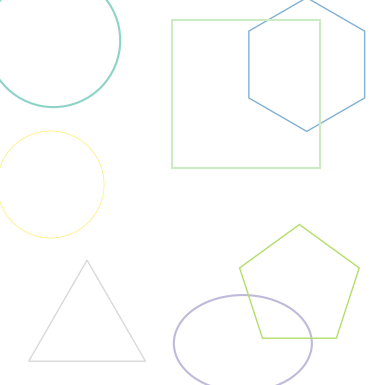[{"shape": "circle", "thickness": 1.5, "radius": 0.87, "center": [0.139, 0.895]}, {"shape": "oval", "thickness": 1.5, "radius": 0.9, "center": [0.631, 0.108]}, {"shape": "hexagon", "thickness": 1, "radius": 0.87, "center": [0.797, 0.832]}, {"shape": "pentagon", "thickness": 1, "radius": 0.82, "center": [0.778, 0.254]}, {"shape": "triangle", "thickness": 1, "radius": 0.88, "center": [0.226, 0.149]}, {"shape": "square", "thickness": 1.5, "radius": 0.96, "center": [0.64, 0.756]}, {"shape": "circle", "thickness": 0.5, "radius": 0.69, "center": [0.131, 0.521]}]